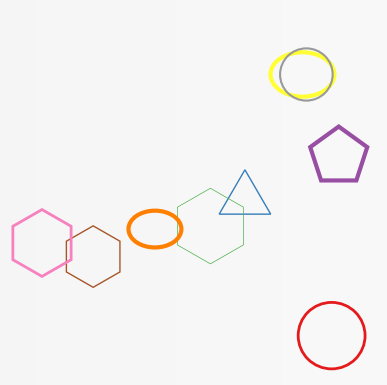[{"shape": "circle", "thickness": 2, "radius": 0.43, "center": [0.856, 0.128]}, {"shape": "triangle", "thickness": 1, "radius": 0.38, "center": [0.632, 0.482]}, {"shape": "hexagon", "thickness": 0.5, "radius": 0.49, "center": [0.543, 0.413]}, {"shape": "pentagon", "thickness": 3, "radius": 0.39, "center": [0.874, 0.594]}, {"shape": "oval", "thickness": 3, "radius": 0.34, "center": [0.4, 0.405]}, {"shape": "oval", "thickness": 3, "radius": 0.41, "center": [0.781, 0.807]}, {"shape": "hexagon", "thickness": 1, "radius": 0.4, "center": [0.24, 0.334]}, {"shape": "hexagon", "thickness": 2, "radius": 0.43, "center": [0.108, 0.369]}, {"shape": "circle", "thickness": 1.5, "radius": 0.34, "center": [0.791, 0.807]}]